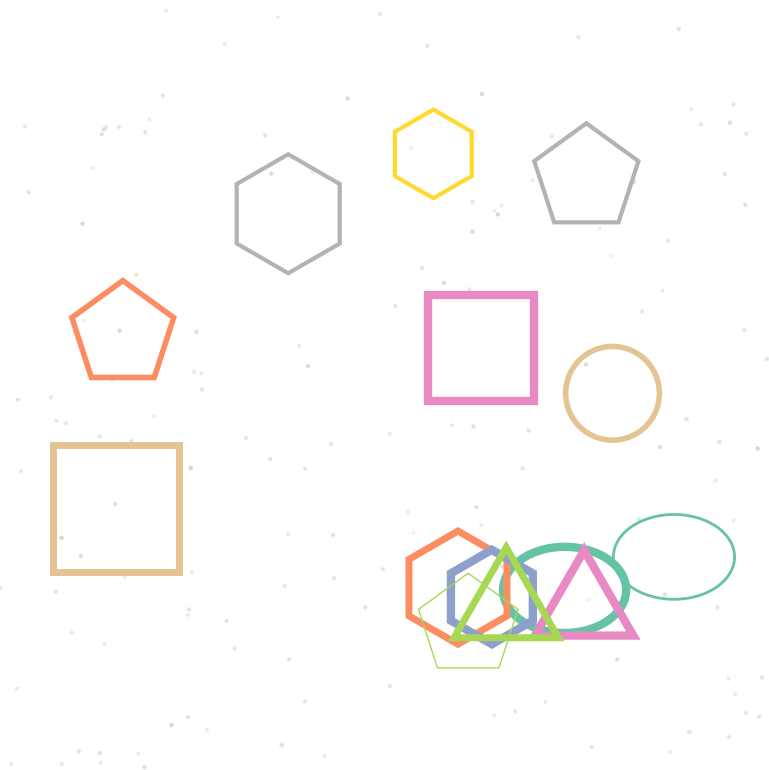[{"shape": "oval", "thickness": 3, "radius": 0.4, "center": [0.733, 0.234]}, {"shape": "oval", "thickness": 1, "radius": 0.39, "center": [0.875, 0.277]}, {"shape": "pentagon", "thickness": 2, "radius": 0.35, "center": [0.159, 0.566]}, {"shape": "hexagon", "thickness": 2.5, "radius": 0.37, "center": [0.595, 0.237]}, {"shape": "hexagon", "thickness": 3, "radius": 0.31, "center": [0.639, 0.225]}, {"shape": "triangle", "thickness": 3, "radius": 0.37, "center": [0.759, 0.211]}, {"shape": "square", "thickness": 3, "radius": 0.34, "center": [0.625, 0.548]}, {"shape": "triangle", "thickness": 2.5, "radius": 0.39, "center": [0.657, 0.211]}, {"shape": "pentagon", "thickness": 0.5, "radius": 0.34, "center": [0.608, 0.188]}, {"shape": "hexagon", "thickness": 1.5, "radius": 0.29, "center": [0.563, 0.8]}, {"shape": "square", "thickness": 2.5, "radius": 0.41, "center": [0.151, 0.34]}, {"shape": "circle", "thickness": 2, "radius": 0.3, "center": [0.795, 0.489]}, {"shape": "hexagon", "thickness": 1.5, "radius": 0.39, "center": [0.374, 0.722]}, {"shape": "pentagon", "thickness": 1.5, "radius": 0.36, "center": [0.761, 0.769]}]